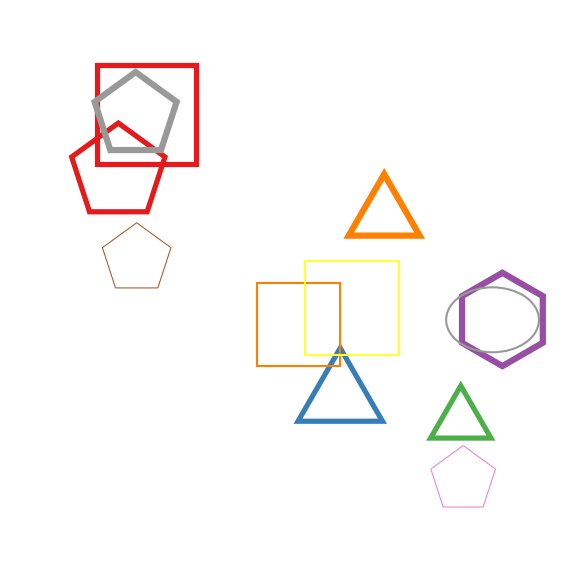[{"shape": "square", "thickness": 2.5, "radius": 0.43, "center": [0.253, 0.8]}, {"shape": "pentagon", "thickness": 2.5, "radius": 0.42, "center": [0.205, 0.701]}, {"shape": "triangle", "thickness": 2.5, "radius": 0.42, "center": [0.589, 0.312]}, {"shape": "triangle", "thickness": 2.5, "radius": 0.3, "center": [0.798, 0.271]}, {"shape": "hexagon", "thickness": 3, "radius": 0.4, "center": [0.87, 0.446]}, {"shape": "square", "thickness": 1, "radius": 0.36, "center": [0.516, 0.437]}, {"shape": "triangle", "thickness": 3, "radius": 0.35, "center": [0.665, 0.627]}, {"shape": "square", "thickness": 1, "radius": 0.41, "center": [0.61, 0.466]}, {"shape": "pentagon", "thickness": 0.5, "radius": 0.31, "center": [0.237, 0.551]}, {"shape": "pentagon", "thickness": 0.5, "radius": 0.29, "center": [0.802, 0.169]}, {"shape": "pentagon", "thickness": 3, "radius": 0.37, "center": [0.235, 0.8]}, {"shape": "oval", "thickness": 1, "radius": 0.4, "center": [0.853, 0.445]}]